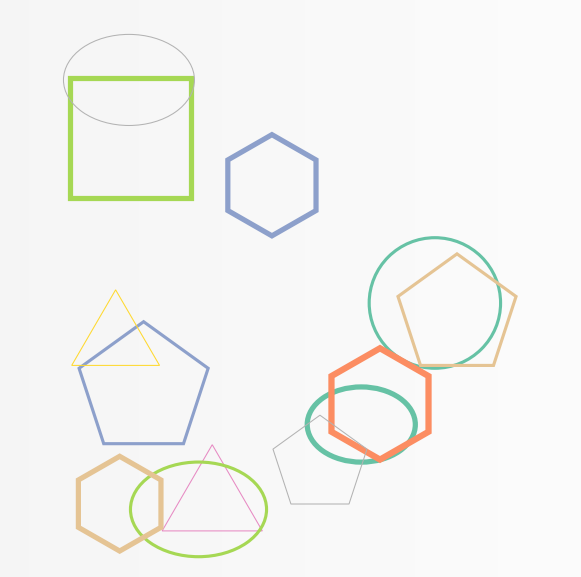[{"shape": "circle", "thickness": 1.5, "radius": 0.57, "center": [0.748, 0.474]}, {"shape": "oval", "thickness": 2.5, "radius": 0.46, "center": [0.622, 0.264]}, {"shape": "hexagon", "thickness": 3, "radius": 0.48, "center": [0.654, 0.3]}, {"shape": "pentagon", "thickness": 1.5, "radius": 0.58, "center": [0.247, 0.325]}, {"shape": "hexagon", "thickness": 2.5, "radius": 0.44, "center": [0.468, 0.678]}, {"shape": "triangle", "thickness": 0.5, "radius": 0.5, "center": [0.365, 0.13]}, {"shape": "square", "thickness": 2.5, "radius": 0.52, "center": [0.224, 0.761]}, {"shape": "oval", "thickness": 1.5, "radius": 0.59, "center": [0.342, 0.117]}, {"shape": "triangle", "thickness": 0.5, "radius": 0.44, "center": [0.199, 0.41]}, {"shape": "pentagon", "thickness": 1.5, "radius": 0.53, "center": [0.786, 0.453]}, {"shape": "hexagon", "thickness": 2.5, "radius": 0.41, "center": [0.206, 0.127]}, {"shape": "oval", "thickness": 0.5, "radius": 0.56, "center": [0.222, 0.861]}, {"shape": "pentagon", "thickness": 0.5, "radius": 0.43, "center": [0.55, 0.195]}]